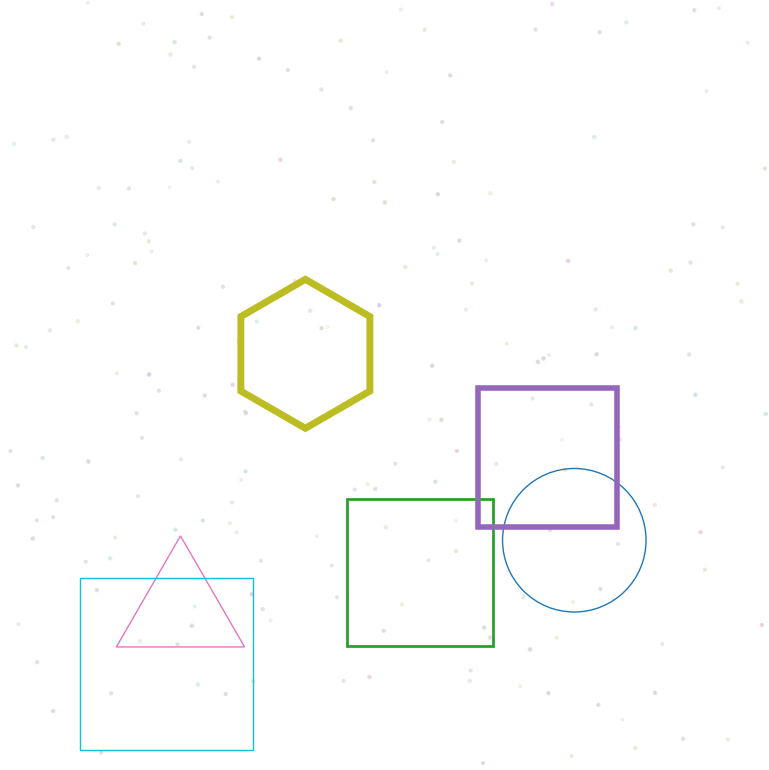[{"shape": "circle", "thickness": 0.5, "radius": 0.47, "center": [0.746, 0.298]}, {"shape": "square", "thickness": 1, "radius": 0.48, "center": [0.546, 0.257]}, {"shape": "square", "thickness": 2, "radius": 0.45, "center": [0.711, 0.406]}, {"shape": "triangle", "thickness": 0.5, "radius": 0.48, "center": [0.234, 0.208]}, {"shape": "hexagon", "thickness": 2.5, "radius": 0.48, "center": [0.397, 0.54]}, {"shape": "square", "thickness": 0.5, "radius": 0.56, "center": [0.216, 0.137]}]